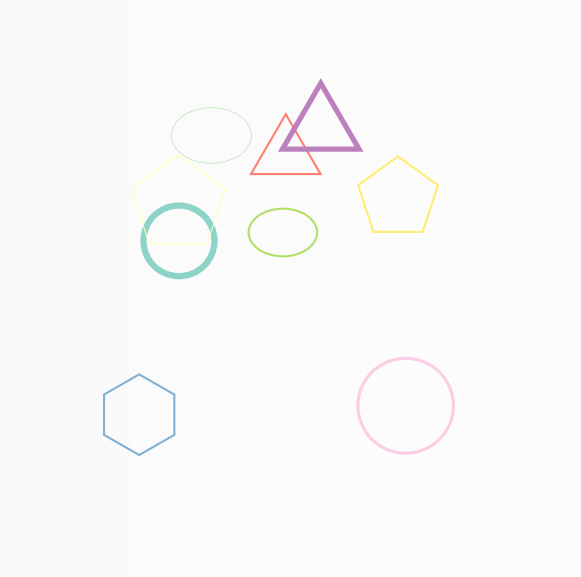[{"shape": "circle", "thickness": 3, "radius": 0.31, "center": [0.308, 0.582]}, {"shape": "pentagon", "thickness": 0.5, "radius": 0.42, "center": [0.307, 0.646]}, {"shape": "triangle", "thickness": 1, "radius": 0.35, "center": [0.492, 0.732]}, {"shape": "hexagon", "thickness": 1, "radius": 0.35, "center": [0.239, 0.281]}, {"shape": "oval", "thickness": 1, "radius": 0.29, "center": [0.487, 0.597]}, {"shape": "circle", "thickness": 1.5, "radius": 0.41, "center": [0.698, 0.297]}, {"shape": "triangle", "thickness": 2.5, "radius": 0.38, "center": [0.552, 0.779]}, {"shape": "oval", "thickness": 0.5, "radius": 0.34, "center": [0.364, 0.765]}, {"shape": "pentagon", "thickness": 1, "radius": 0.36, "center": [0.685, 0.656]}]